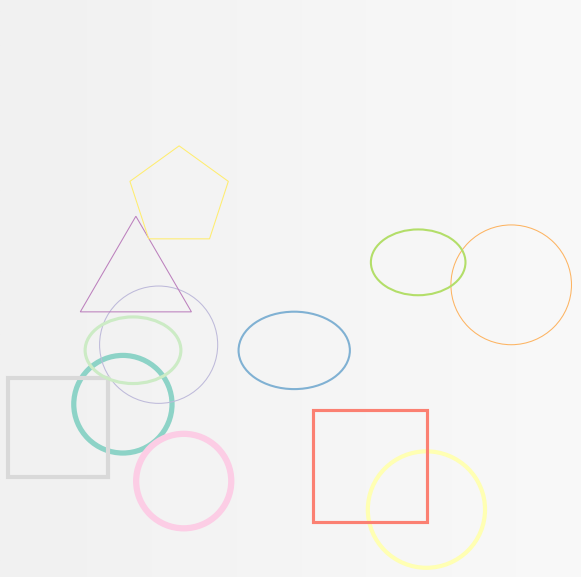[{"shape": "circle", "thickness": 2.5, "radius": 0.42, "center": [0.211, 0.299]}, {"shape": "circle", "thickness": 2, "radius": 0.5, "center": [0.734, 0.117]}, {"shape": "circle", "thickness": 0.5, "radius": 0.51, "center": [0.273, 0.402]}, {"shape": "square", "thickness": 1.5, "radius": 0.49, "center": [0.637, 0.192]}, {"shape": "oval", "thickness": 1, "radius": 0.48, "center": [0.506, 0.392]}, {"shape": "circle", "thickness": 0.5, "radius": 0.52, "center": [0.879, 0.506]}, {"shape": "oval", "thickness": 1, "radius": 0.41, "center": [0.719, 0.545]}, {"shape": "circle", "thickness": 3, "radius": 0.41, "center": [0.316, 0.166]}, {"shape": "square", "thickness": 2, "radius": 0.43, "center": [0.1, 0.259]}, {"shape": "triangle", "thickness": 0.5, "radius": 0.55, "center": [0.234, 0.514]}, {"shape": "oval", "thickness": 1.5, "radius": 0.41, "center": [0.229, 0.393]}, {"shape": "pentagon", "thickness": 0.5, "radius": 0.45, "center": [0.308, 0.658]}]